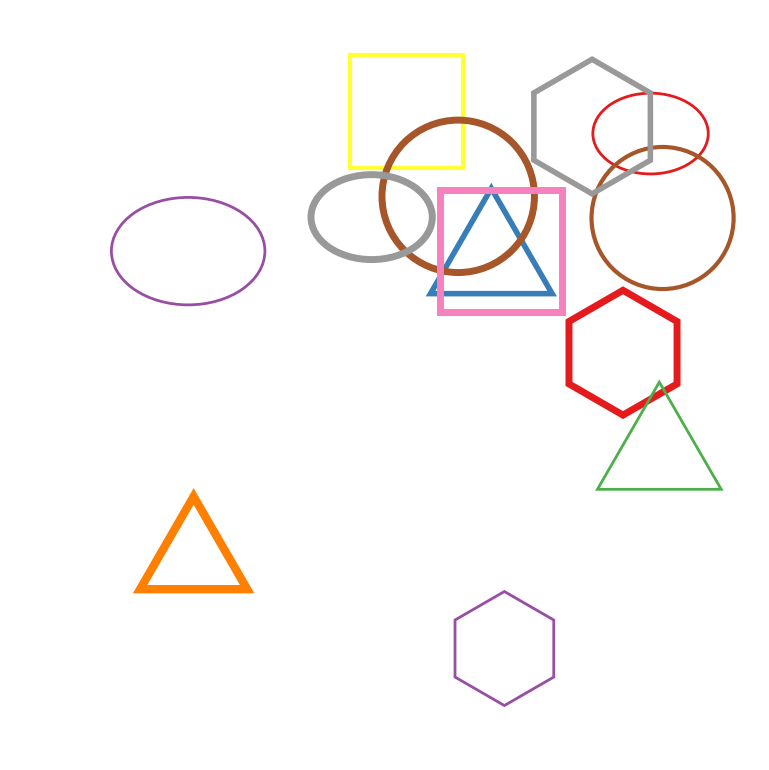[{"shape": "hexagon", "thickness": 2.5, "radius": 0.41, "center": [0.809, 0.542]}, {"shape": "oval", "thickness": 1, "radius": 0.37, "center": [0.845, 0.827]}, {"shape": "triangle", "thickness": 2, "radius": 0.46, "center": [0.638, 0.664]}, {"shape": "triangle", "thickness": 1, "radius": 0.46, "center": [0.856, 0.411]}, {"shape": "hexagon", "thickness": 1, "radius": 0.37, "center": [0.655, 0.158]}, {"shape": "oval", "thickness": 1, "radius": 0.5, "center": [0.244, 0.674]}, {"shape": "triangle", "thickness": 3, "radius": 0.4, "center": [0.251, 0.275]}, {"shape": "square", "thickness": 1.5, "radius": 0.37, "center": [0.528, 0.855]}, {"shape": "circle", "thickness": 1.5, "radius": 0.46, "center": [0.86, 0.717]}, {"shape": "circle", "thickness": 2.5, "radius": 0.49, "center": [0.595, 0.745]}, {"shape": "square", "thickness": 2.5, "radius": 0.4, "center": [0.651, 0.674]}, {"shape": "oval", "thickness": 2.5, "radius": 0.39, "center": [0.483, 0.718]}, {"shape": "hexagon", "thickness": 2, "radius": 0.44, "center": [0.769, 0.836]}]